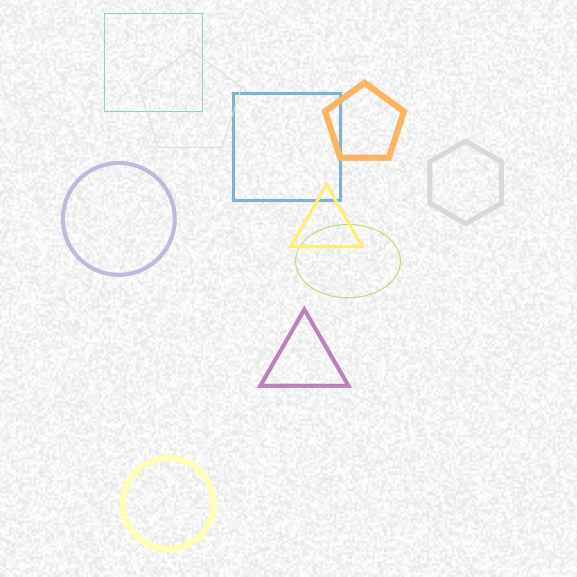[{"shape": "square", "thickness": 0.5, "radius": 0.42, "center": [0.264, 0.892]}, {"shape": "circle", "thickness": 3, "radius": 0.39, "center": [0.291, 0.127]}, {"shape": "circle", "thickness": 2, "radius": 0.48, "center": [0.206, 0.62]}, {"shape": "square", "thickness": 1.5, "radius": 0.46, "center": [0.496, 0.746]}, {"shape": "pentagon", "thickness": 3, "radius": 0.36, "center": [0.631, 0.784]}, {"shape": "oval", "thickness": 0.5, "radius": 0.45, "center": [0.603, 0.547]}, {"shape": "hexagon", "thickness": 2.5, "radius": 0.36, "center": [0.806, 0.683]}, {"shape": "triangle", "thickness": 2, "radius": 0.44, "center": [0.527, 0.375]}, {"shape": "pentagon", "thickness": 0.5, "radius": 0.47, "center": [0.329, 0.82]}, {"shape": "triangle", "thickness": 1.5, "radius": 0.36, "center": [0.565, 0.608]}]